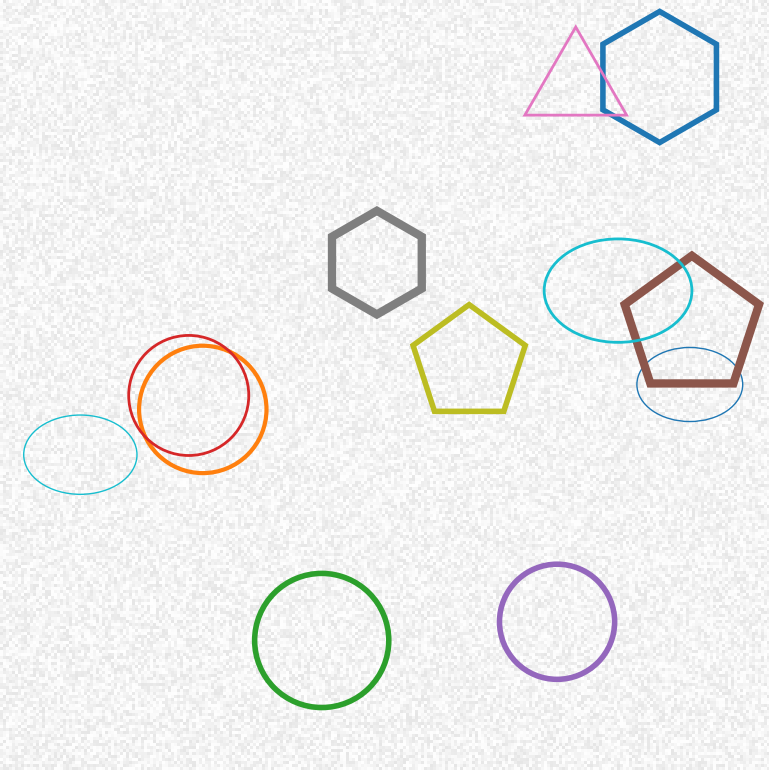[{"shape": "oval", "thickness": 0.5, "radius": 0.34, "center": [0.896, 0.501]}, {"shape": "hexagon", "thickness": 2, "radius": 0.43, "center": [0.857, 0.9]}, {"shape": "circle", "thickness": 1.5, "radius": 0.41, "center": [0.263, 0.468]}, {"shape": "circle", "thickness": 2, "radius": 0.44, "center": [0.418, 0.168]}, {"shape": "circle", "thickness": 1, "radius": 0.39, "center": [0.245, 0.486]}, {"shape": "circle", "thickness": 2, "radius": 0.37, "center": [0.723, 0.192]}, {"shape": "pentagon", "thickness": 3, "radius": 0.46, "center": [0.899, 0.576]}, {"shape": "triangle", "thickness": 1, "radius": 0.38, "center": [0.748, 0.889]}, {"shape": "hexagon", "thickness": 3, "radius": 0.34, "center": [0.489, 0.659]}, {"shape": "pentagon", "thickness": 2, "radius": 0.38, "center": [0.609, 0.528]}, {"shape": "oval", "thickness": 0.5, "radius": 0.37, "center": [0.104, 0.41]}, {"shape": "oval", "thickness": 1, "radius": 0.48, "center": [0.803, 0.623]}]